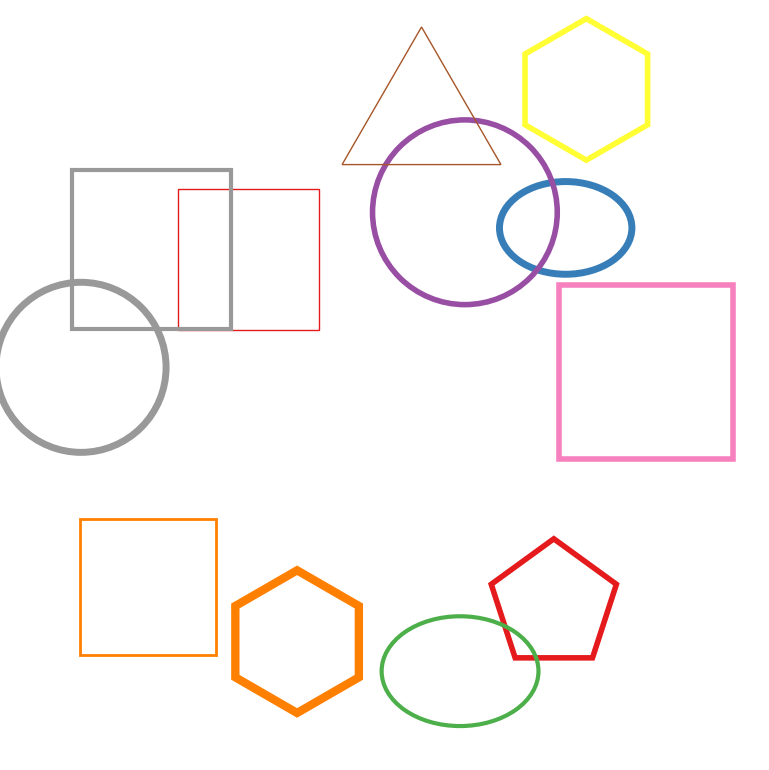[{"shape": "square", "thickness": 0.5, "radius": 0.46, "center": [0.323, 0.663]}, {"shape": "pentagon", "thickness": 2, "radius": 0.43, "center": [0.719, 0.215]}, {"shape": "oval", "thickness": 2.5, "radius": 0.43, "center": [0.735, 0.704]}, {"shape": "oval", "thickness": 1.5, "radius": 0.51, "center": [0.597, 0.128]}, {"shape": "circle", "thickness": 2, "radius": 0.6, "center": [0.604, 0.724]}, {"shape": "square", "thickness": 1, "radius": 0.44, "center": [0.193, 0.238]}, {"shape": "hexagon", "thickness": 3, "radius": 0.46, "center": [0.386, 0.167]}, {"shape": "hexagon", "thickness": 2, "radius": 0.46, "center": [0.761, 0.884]}, {"shape": "triangle", "thickness": 0.5, "radius": 0.6, "center": [0.547, 0.846]}, {"shape": "square", "thickness": 2, "radius": 0.56, "center": [0.839, 0.517]}, {"shape": "circle", "thickness": 2.5, "radius": 0.55, "center": [0.105, 0.523]}, {"shape": "square", "thickness": 1.5, "radius": 0.52, "center": [0.197, 0.676]}]